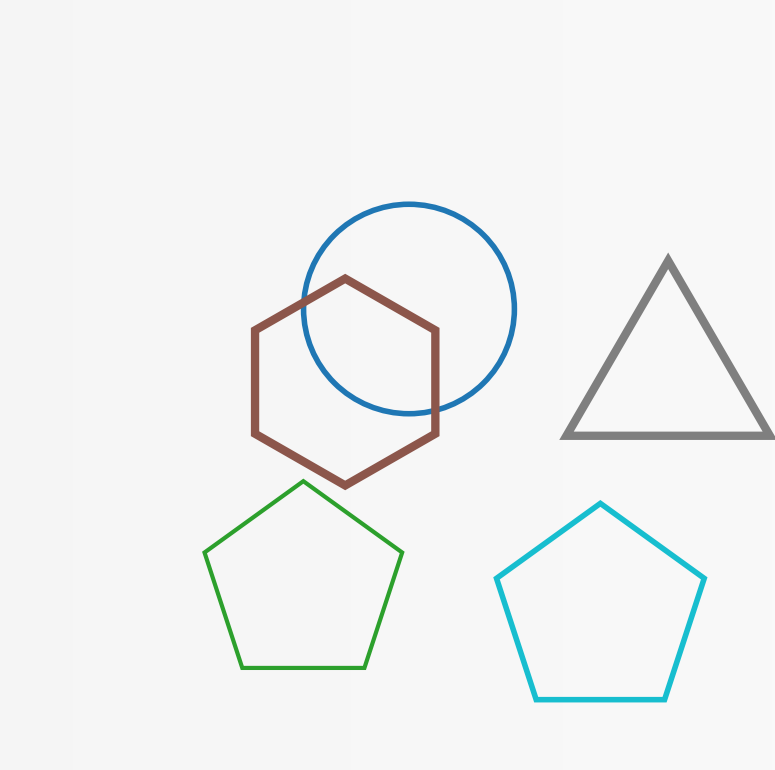[{"shape": "circle", "thickness": 2, "radius": 0.68, "center": [0.528, 0.599]}, {"shape": "pentagon", "thickness": 1.5, "radius": 0.67, "center": [0.391, 0.241]}, {"shape": "hexagon", "thickness": 3, "radius": 0.67, "center": [0.445, 0.504]}, {"shape": "triangle", "thickness": 3, "radius": 0.76, "center": [0.862, 0.51]}, {"shape": "pentagon", "thickness": 2, "radius": 0.7, "center": [0.775, 0.205]}]